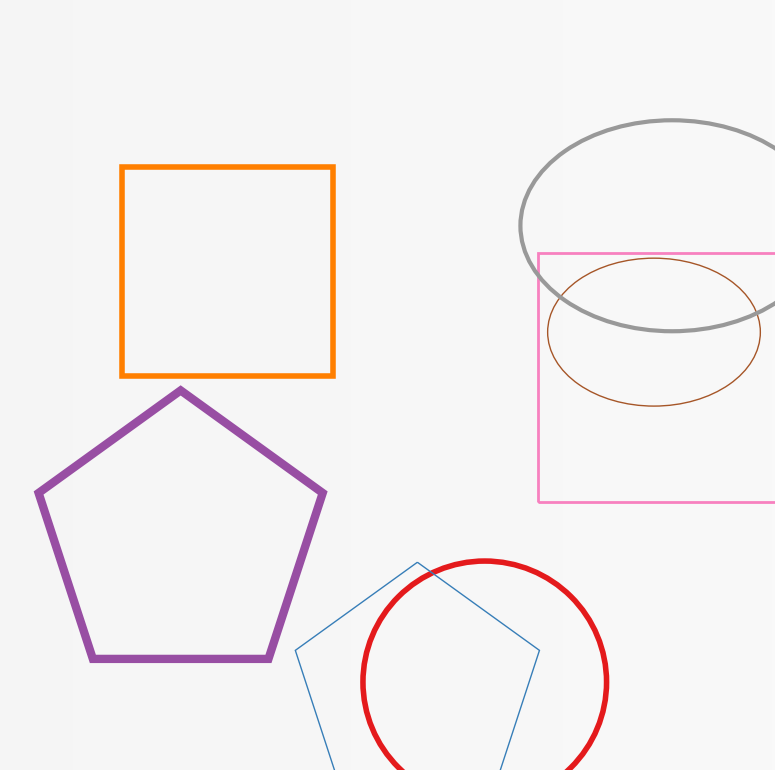[{"shape": "circle", "thickness": 2, "radius": 0.79, "center": [0.625, 0.114]}, {"shape": "pentagon", "thickness": 0.5, "radius": 0.83, "center": [0.539, 0.104]}, {"shape": "pentagon", "thickness": 3, "radius": 0.96, "center": [0.233, 0.3]}, {"shape": "square", "thickness": 2, "radius": 0.68, "center": [0.294, 0.648]}, {"shape": "oval", "thickness": 0.5, "radius": 0.69, "center": [0.844, 0.569]}, {"shape": "square", "thickness": 1, "radius": 0.81, "center": [0.855, 0.51]}, {"shape": "oval", "thickness": 1.5, "radius": 0.98, "center": [0.867, 0.707]}]